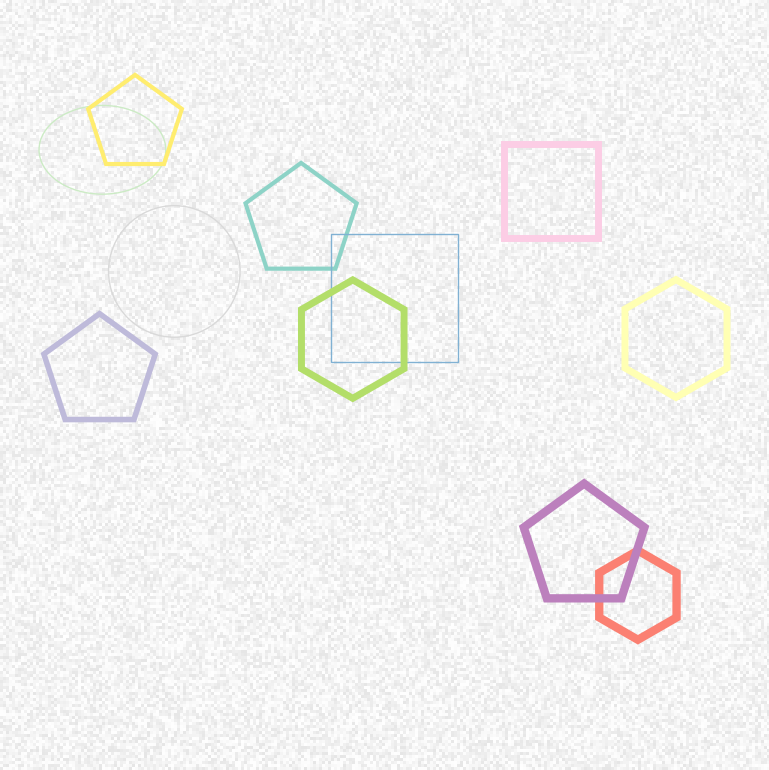[{"shape": "pentagon", "thickness": 1.5, "radius": 0.38, "center": [0.391, 0.712]}, {"shape": "hexagon", "thickness": 2.5, "radius": 0.38, "center": [0.878, 0.56]}, {"shape": "pentagon", "thickness": 2, "radius": 0.38, "center": [0.129, 0.517]}, {"shape": "hexagon", "thickness": 3, "radius": 0.29, "center": [0.828, 0.227]}, {"shape": "square", "thickness": 0.5, "radius": 0.41, "center": [0.512, 0.613]}, {"shape": "hexagon", "thickness": 2.5, "radius": 0.38, "center": [0.458, 0.56]}, {"shape": "square", "thickness": 2.5, "radius": 0.31, "center": [0.716, 0.752]}, {"shape": "circle", "thickness": 0.5, "radius": 0.43, "center": [0.226, 0.647]}, {"shape": "pentagon", "thickness": 3, "radius": 0.41, "center": [0.759, 0.29]}, {"shape": "oval", "thickness": 0.5, "radius": 0.41, "center": [0.133, 0.805]}, {"shape": "pentagon", "thickness": 1.5, "radius": 0.32, "center": [0.175, 0.839]}]